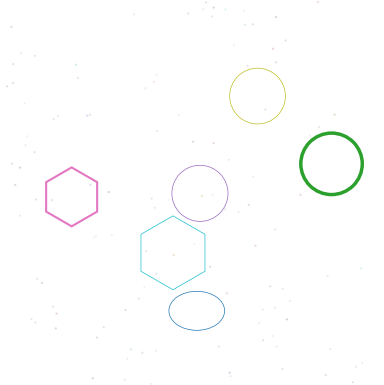[{"shape": "oval", "thickness": 0.5, "radius": 0.36, "center": [0.511, 0.193]}, {"shape": "circle", "thickness": 2.5, "radius": 0.4, "center": [0.861, 0.574]}, {"shape": "circle", "thickness": 0.5, "radius": 0.36, "center": [0.519, 0.498]}, {"shape": "hexagon", "thickness": 1.5, "radius": 0.38, "center": [0.186, 0.489]}, {"shape": "circle", "thickness": 0.5, "radius": 0.36, "center": [0.669, 0.75]}, {"shape": "hexagon", "thickness": 0.5, "radius": 0.48, "center": [0.449, 0.343]}]